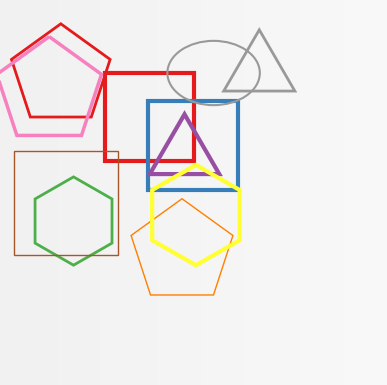[{"shape": "square", "thickness": 3, "radius": 0.57, "center": [0.386, 0.696]}, {"shape": "pentagon", "thickness": 2, "radius": 0.67, "center": [0.157, 0.804]}, {"shape": "square", "thickness": 3, "radius": 0.58, "center": [0.498, 0.621]}, {"shape": "hexagon", "thickness": 2, "radius": 0.57, "center": [0.19, 0.426]}, {"shape": "triangle", "thickness": 3, "radius": 0.52, "center": [0.476, 0.6]}, {"shape": "pentagon", "thickness": 1, "radius": 0.69, "center": [0.47, 0.346]}, {"shape": "hexagon", "thickness": 3, "radius": 0.65, "center": [0.506, 0.441]}, {"shape": "square", "thickness": 1, "radius": 0.67, "center": [0.17, 0.472]}, {"shape": "pentagon", "thickness": 2.5, "radius": 0.71, "center": [0.127, 0.763]}, {"shape": "triangle", "thickness": 2, "radius": 0.53, "center": [0.669, 0.817]}, {"shape": "oval", "thickness": 1.5, "radius": 0.6, "center": [0.551, 0.81]}]